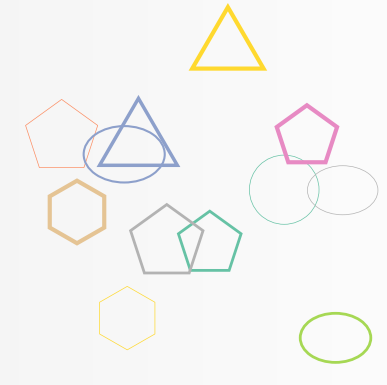[{"shape": "pentagon", "thickness": 2, "radius": 0.43, "center": [0.541, 0.367]}, {"shape": "circle", "thickness": 0.5, "radius": 0.45, "center": [0.733, 0.507]}, {"shape": "pentagon", "thickness": 0.5, "radius": 0.49, "center": [0.159, 0.644]}, {"shape": "oval", "thickness": 1.5, "radius": 0.52, "center": [0.321, 0.599]}, {"shape": "triangle", "thickness": 2.5, "radius": 0.58, "center": [0.357, 0.629]}, {"shape": "pentagon", "thickness": 3, "radius": 0.41, "center": [0.792, 0.645]}, {"shape": "oval", "thickness": 2, "radius": 0.46, "center": [0.866, 0.122]}, {"shape": "hexagon", "thickness": 0.5, "radius": 0.41, "center": [0.328, 0.174]}, {"shape": "triangle", "thickness": 3, "radius": 0.53, "center": [0.588, 0.875]}, {"shape": "hexagon", "thickness": 3, "radius": 0.41, "center": [0.199, 0.449]}, {"shape": "oval", "thickness": 0.5, "radius": 0.46, "center": [0.884, 0.506]}, {"shape": "pentagon", "thickness": 2, "radius": 0.49, "center": [0.43, 0.37]}]